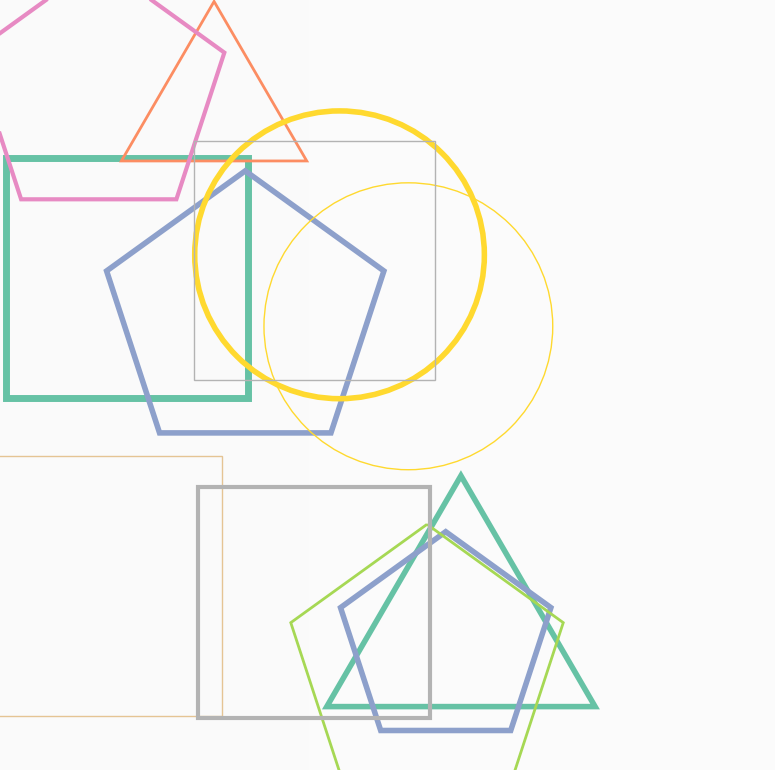[{"shape": "square", "thickness": 2.5, "radius": 0.78, "center": [0.164, 0.639]}, {"shape": "triangle", "thickness": 2, "radius": 1.0, "center": [0.595, 0.182]}, {"shape": "triangle", "thickness": 1, "radius": 0.69, "center": [0.276, 0.86]}, {"shape": "pentagon", "thickness": 2, "radius": 0.71, "center": [0.575, 0.167]}, {"shape": "pentagon", "thickness": 2, "radius": 0.94, "center": [0.316, 0.59]}, {"shape": "pentagon", "thickness": 1.5, "radius": 0.85, "center": [0.127, 0.879]}, {"shape": "pentagon", "thickness": 1, "radius": 0.92, "center": [0.551, 0.134]}, {"shape": "circle", "thickness": 2, "radius": 0.93, "center": [0.438, 0.669]}, {"shape": "circle", "thickness": 0.5, "radius": 0.93, "center": [0.527, 0.576]}, {"shape": "square", "thickness": 0.5, "radius": 0.84, "center": [0.118, 0.239]}, {"shape": "square", "thickness": 1.5, "radius": 0.75, "center": [0.405, 0.217]}, {"shape": "square", "thickness": 0.5, "radius": 0.78, "center": [0.406, 0.662]}]